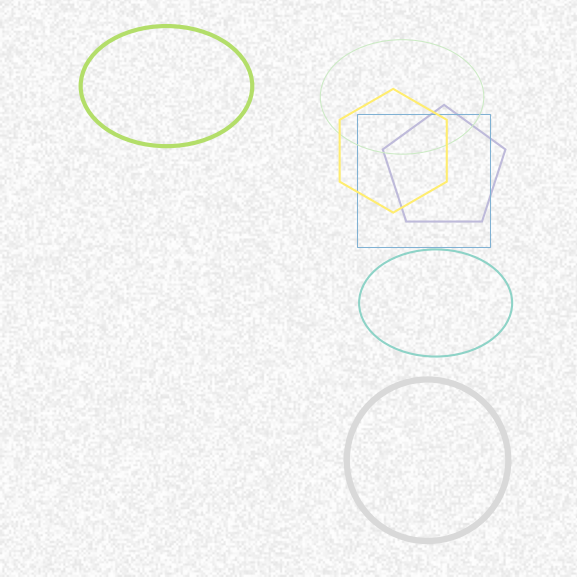[{"shape": "oval", "thickness": 1, "radius": 0.66, "center": [0.754, 0.474]}, {"shape": "pentagon", "thickness": 1, "radius": 0.56, "center": [0.769, 0.706]}, {"shape": "square", "thickness": 0.5, "radius": 0.58, "center": [0.733, 0.686]}, {"shape": "oval", "thickness": 2, "radius": 0.74, "center": [0.288, 0.85]}, {"shape": "circle", "thickness": 3, "radius": 0.7, "center": [0.74, 0.202]}, {"shape": "oval", "thickness": 0.5, "radius": 0.71, "center": [0.696, 0.831]}, {"shape": "hexagon", "thickness": 1, "radius": 0.54, "center": [0.681, 0.738]}]